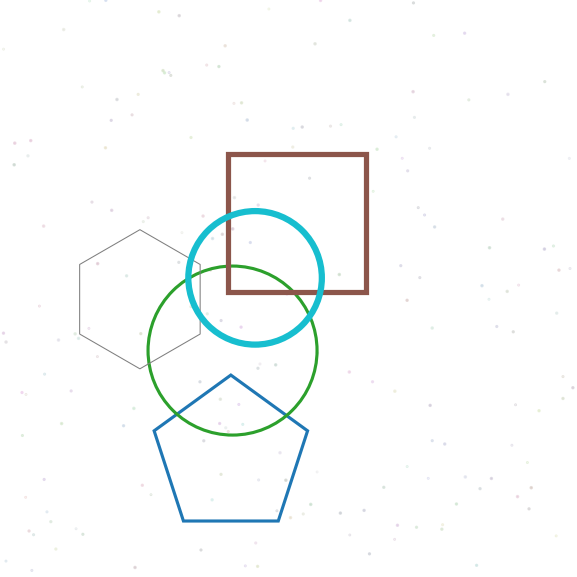[{"shape": "pentagon", "thickness": 1.5, "radius": 0.7, "center": [0.4, 0.21]}, {"shape": "circle", "thickness": 1.5, "radius": 0.73, "center": [0.403, 0.392]}, {"shape": "square", "thickness": 2.5, "radius": 0.6, "center": [0.514, 0.613]}, {"shape": "hexagon", "thickness": 0.5, "radius": 0.6, "center": [0.242, 0.481]}, {"shape": "circle", "thickness": 3, "radius": 0.58, "center": [0.442, 0.518]}]